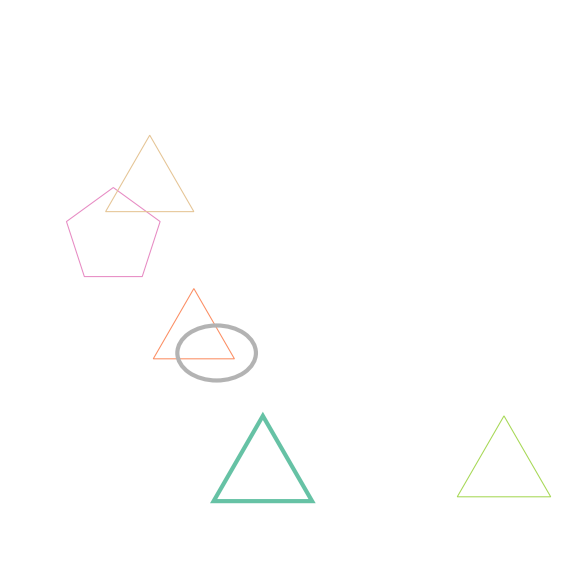[{"shape": "triangle", "thickness": 2, "radius": 0.49, "center": [0.455, 0.181]}, {"shape": "triangle", "thickness": 0.5, "radius": 0.41, "center": [0.336, 0.418]}, {"shape": "pentagon", "thickness": 0.5, "radius": 0.43, "center": [0.196, 0.589]}, {"shape": "triangle", "thickness": 0.5, "radius": 0.47, "center": [0.873, 0.186]}, {"shape": "triangle", "thickness": 0.5, "radius": 0.44, "center": [0.259, 0.677]}, {"shape": "oval", "thickness": 2, "radius": 0.34, "center": [0.375, 0.388]}]